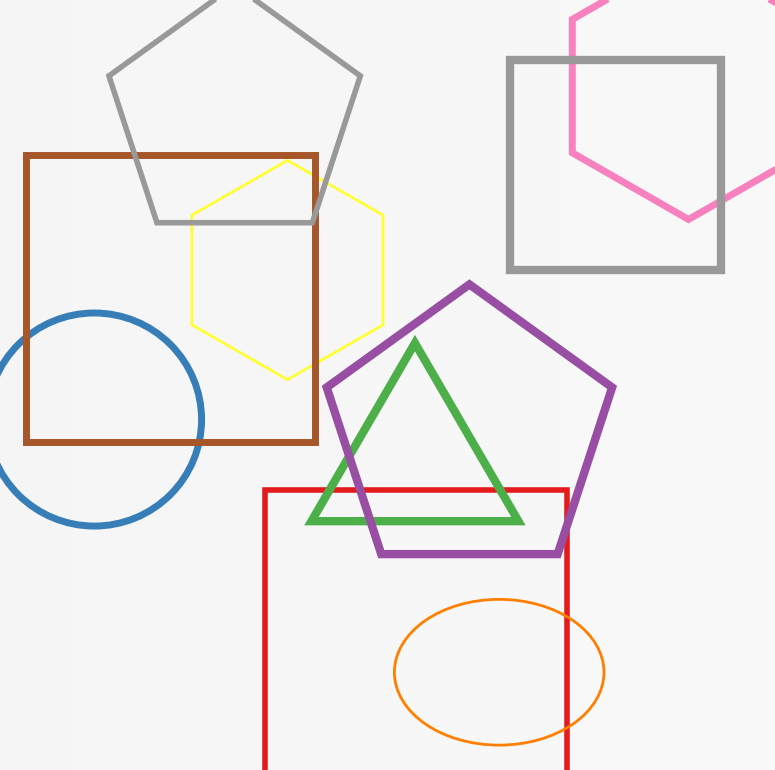[{"shape": "square", "thickness": 2, "radius": 0.97, "center": [0.536, 0.169]}, {"shape": "circle", "thickness": 2.5, "radius": 0.69, "center": [0.122, 0.455]}, {"shape": "triangle", "thickness": 3, "radius": 0.77, "center": [0.535, 0.4]}, {"shape": "pentagon", "thickness": 3, "radius": 0.97, "center": [0.606, 0.437]}, {"shape": "oval", "thickness": 1, "radius": 0.68, "center": [0.644, 0.127]}, {"shape": "hexagon", "thickness": 1, "radius": 0.71, "center": [0.371, 0.649]}, {"shape": "square", "thickness": 2.5, "radius": 0.93, "center": [0.22, 0.613]}, {"shape": "hexagon", "thickness": 2.5, "radius": 0.87, "center": [0.888, 0.888]}, {"shape": "square", "thickness": 3, "radius": 0.68, "center": [0.794, 0.786]}, {"shape": "pentagon", "thickness": 2, "radius": 0.85, "center": [0.303, 0.849]}]